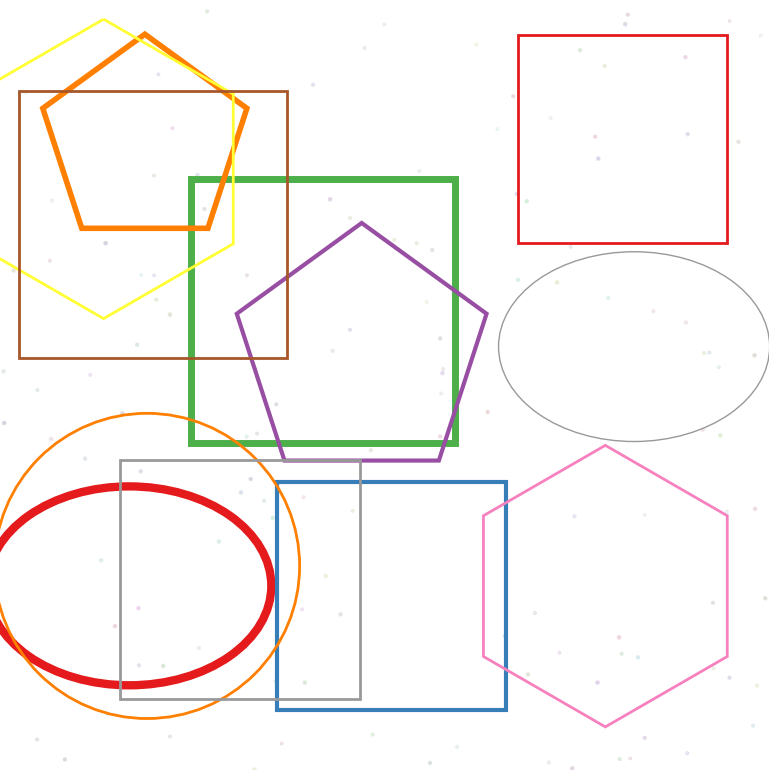[{"shape": "square", "thickness": 1, "radius": 0.68, "center": [0.809, 0.82]}, {"shape": "oval", "thickness": 3, "radius": 0.92, "center": [0.168, 0.239]}, {"shape": "square", "thickness": 1.5, "radius": 0.74, "center": [0.508, 0.226]}, {"shape": "square", "thickness": 2.5, "radius": 0.86, "center": [0.42, 0.596]}, {"shape": "pentagon", "thickness": 1.5, "radius": 0.85, "center": [0.47, 0.54]}, {"shape": "circle", "thickness": 1, "radius": 0.99, "center": [0.191, 0.265]}, {"shape": "pentagon", "thickness": 2, "radius": 0.7, "center": [0.188, 0.816]}, {"shape": "hexagon", "thickness": 1, "radius": 0.97, "center": [0.135, 0.781]}, {"shape": "square", "thickness": 1, "radius": 0.87, "center": [0.199, 0.709]}, {"shape": "hexagon", "thickness": 1, "radius": 0.91, "center": [0.786, 0.239]}, {"shape": "oval", "thickness": 0.5, "radius": 0.88, "center": [0.824, 0.55]}, {"shape": "square", "thickness": 1, "radius": 0.78, "center": [0.311, 0.247]}]